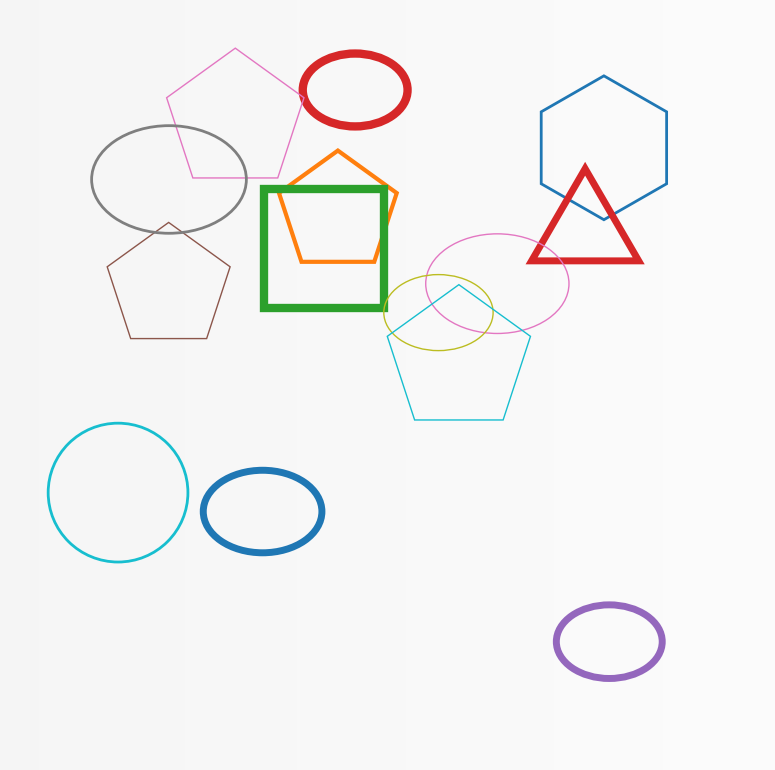[{"shape": "oval", "thickness": 2.5, "radius": 0.38, "center": [0.339, 0.336]}, {"shape": "hexagon", "thickness": 1, "radius": 0.47, "center": [0.779, 0.808]}, {"shape": "pentagon", "thickness": 1.5, "radius": 0.4, "center": [0.436, 0.725]}, {"shape": "square", "thickness": 3, "radius": 0.39, "center": [0.418, 0.677]}, {"shape": "oval", "thickness": 3, "radius": 0.34, "center": [0.458, 0.883]}, {"shape": "triangle", "thickness": 2.5, "radius": 0.4, "center": [0.755, 0.701]}, {"shape": "oval", "thickness": 2.5, "radius": 0.34, "center": [0.786, 0.167]}, {"shape": "pentagon", "thickness": 0.5, "radius": 0.42, "center": [0.218, 0.628]}, {"shape": "pentagon", "thickness": 0.5, "radius": 0.47, "center": [0.304, 0.844]}, {"shape": "oval", "thickness": 0.5, "radius": 0.46, "center": [0.642, 0.632]}, {"shape": "oval", "thickness": 1, "radius": 0.5, "center": [0.218, 0.767]}, {"shape": "oval", "thickness": 0.5, "radius": 0.35, "center": [0.566, 0.594]}, {"shape": "circle", "thickness": 1, "radius": 0.45, "center": [0.152, 0.36]}, {"shape": "pentagon", "thickness": 0.5, "radius": 0.49, "center": [0.592, 0.533]}]